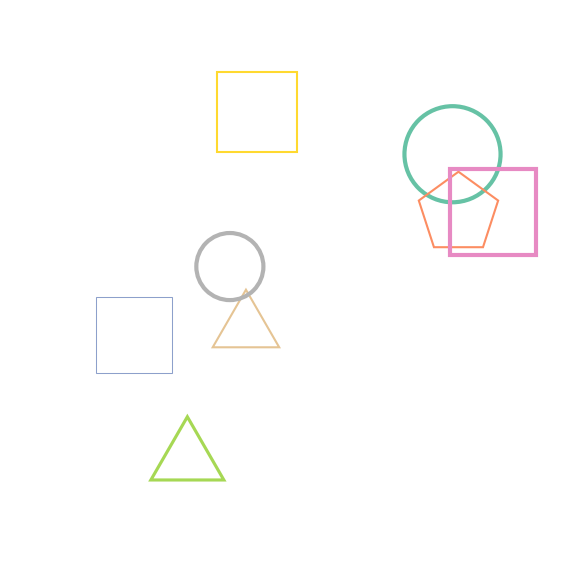[{"shape": "circle", "thickness": 2, "radius": 0.42, "center": [0.784, 0.732]}, {"shape": "pentagon", "thickness": 1, "radius": 0.36, "center": [0.794, 0.63]}, {"shape": "square", "thickness": 0.5, "radius": 0.33, "center": [0.232, 0.419]}, {"shape": "square", "thickness": 2, "radius": 0.37, "center": [0.854, 0.632]}, {"shape": "triangle", "thickness": 1.5, "radius": 0.36, "center": [0.324, 0.204]}, {"shape": "square", "thickness": 1, "radius": 0.35, "center": [0.444, 0.805]}, {"shape": "triangle", "thickness": 1, "radius": 0.33, "center": [0.426, 0.431]}, {"shape": "circle", "thickness": 2, "radius": 0.29, "center": [0.398, 0.538]}]